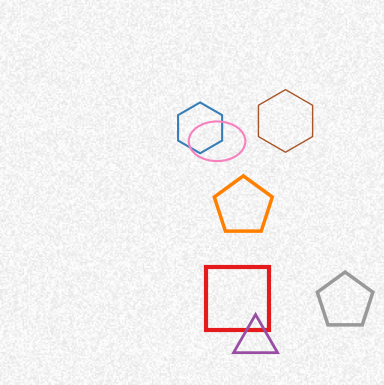[{"shape": "square", "thickness": 3, "radius": 0.41, "center": [0.616, 0.226]}, {"shape": "hexagon", "thickness": 1.5, "radius": 0.33, "center": [0.52, 0.668]}, {"shape": "triangle", "thickness": 2, "radius": 0.33, "center": [0.664, 0.117]}, {"shape": "pentagon", "thickness": 2.5, "radius": 0.4, "center": [0.632, 0.464]}, {"shape": "hexagon", "thickness": 1, "radius": 0.41, "center": [0.742, 0.686]}, {"shape": "oval", "thickness": 1.5, "radius": 0.37, "center": [0.564, 0.633]}, {"shape": "pentagon", "thickness": 2.5, "radius": 0.38, "center": [0.896, 0.218]}]